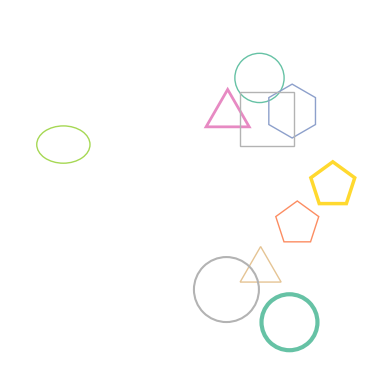[{"shape": "circle", "thickness": 1, "radius": 0.32, "center": [0.674, 0.798]}, {"shape": "circle", "thickness": 3, "radius": 0.36, "center": [0.752, 0.163]}, {"shape": "pentagon", "thickness": 1, "radius": 0.29, "center": [0.772, 0.419]}, {"shape": "hexagon", "thickness": 1, "radius": 0.35, "center": [0.759, 0.712]}, {"shape": "triangle", "thickness": 2, "radius": 0.32, "center": [0.591, 0.703]}, {"shape": "oval", "thickness": 1, "radius": 0.35, "center": [0.165, 0.625]}, {"shape": "pentagon", "thickness": 2.5, "radius": 0.3, "center": [0.864, 0.52]}, {"shape": "triangle", "thickness": 1, "radius": 0.31, "center": [0.677, 0.298]}, {"shape": "square", "thickness": 1, "radius": 0.35, "center": [0.694, 0.69]}, {"shape": "circle", "thickness": 1.5, "radius": 0.42, "center": [0.588, 0.248]}]